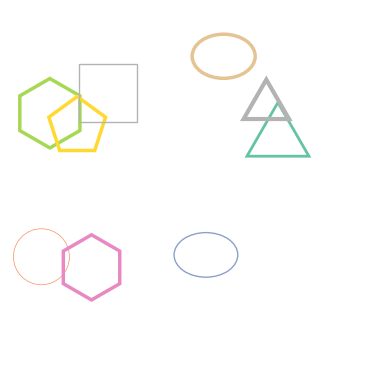[{"shape": "triangle", "thickness": 2, "radius": 0.46, "center": [0.722, 0.641]}, {"shape": "circle", "thickness": 0.5, "radius": 0.36, "center": [0.108, 0.333]}, {"shape": "oval", "thickness": 1, "radius": 0.41, "center": [0.535, 0.338]}, {"shape": "hexagon", "thickness": 2.5, "radius": 0.42, "center": [0.238, 0.306]}, {"shape": "hexagon", "thickness": 2.5, "radius": 0.45, "center": [0.129, 0.706]}, {"shape": "pentagon", "thickness": 2.5, "radius": 0.39, "center": [0.2, 0.672]}, {"shape": "oval", "thickness": 2.5, "radius": 0.41, "center": [0.581, 0.854]}, {"shape": "triangle", "thickness": 3, "radius": 0.34, "center": [0.692, 0.725]}, {"shape": "square", "thickness": 1, "radius": 0.38, "center": [0.28, 0.759]}]